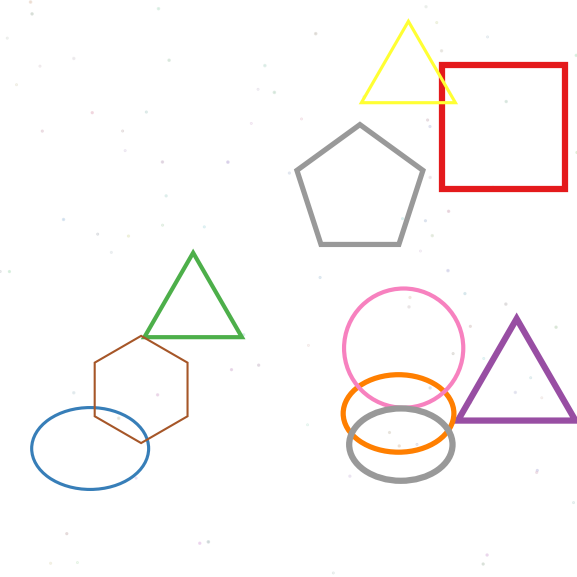[{"shape": "square", "thickness": 3, "radius": 0.53, "center": [0.872, 0.779]}, {"shape": "oval", "thickness": 1.5, "radius": 0.51, "center": [0.156, 0.223]}, {"shape": "triangle", "thickness": 2, "radius": 0.49, "center": [0.334, 0.464]}, {"shape": "triangle", "thickness": 3, "radius": 0.59, "center": [0.895, 0.33]}, {"shape": "oval", "thickness": 2.5, "radius": 0.48, "center": [0.69, 0.283]}, {"shape": "triangle", "thickness": 1.5, "radius": 0.47, "center": [0.707, 0.868]}, {"shape": "hexagon", "thickness": 1, "radius": 0.46, "center": [0.244, 0.325]}, {"shape": "circle", "thickness": 2, "radius": 0.52, "center": [0.699, 0.396]}, {"shape": "oval", "thickness": 3, "radius": 0.45, "center": [0.694, 0.229]}, {"shape": "pentagon", "thickness": 2.5, "radius": 0.57, "center": [0.623, 0.669]}]